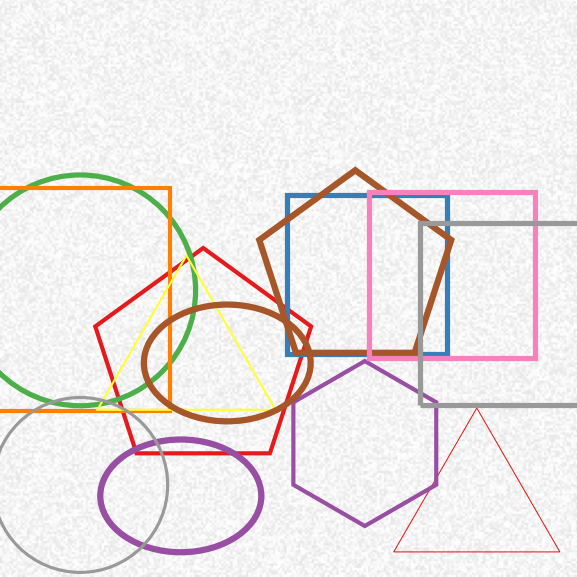[{"shape": "pentagon", "thickness": 2, "radius": 0.98, "center": [0.352, 0.373]}, {"shape": "triangle", "thickness": 0.5, "radius": 0.83, "center": [0.826, 0.127]}, {"shape": "square", "thickness": 2.5, "radius": 0.69, "center": [0.636, 0.523]}, {"shape": "circle", "thickness": 2.5, "radius": 1.0, "center": [0.139, 0.496]}, {"shape": "hexagon", "thickness": 2, "radius": 0.71, "center": [0.632, 0.231]}, {"shape": "oval", "thickness": 3, "radius": 0.7, "center": [0.313, 0.14]}, {"shape": "square", "thickness": 2, "radius": 0.97, "center": [0.101, 0.48]}, {"shape": "triangle", "thickness": 1, "radius": 0.89, "center": [0.323, 0.379]}, {"shape": "oval", "thickness": 3, "radius": 0.72, "center": [0.394, 0.371]}, {"shape": "pentagon", "thickness": 3, "radius": 0.87, "center": [0.615, 0.53]}, {"shape": "square", "thickness": 2.5, "radius": 0.72, "center": [0.782, 0.523]}, {"shape": "square", "thickness": 2.5, "radius": 0.79, "center": [0.884, 0.456]}, {"shape": "circle", "thickness": 1.5, "radius": 0.76, "center": [0.139, 0.159]}]